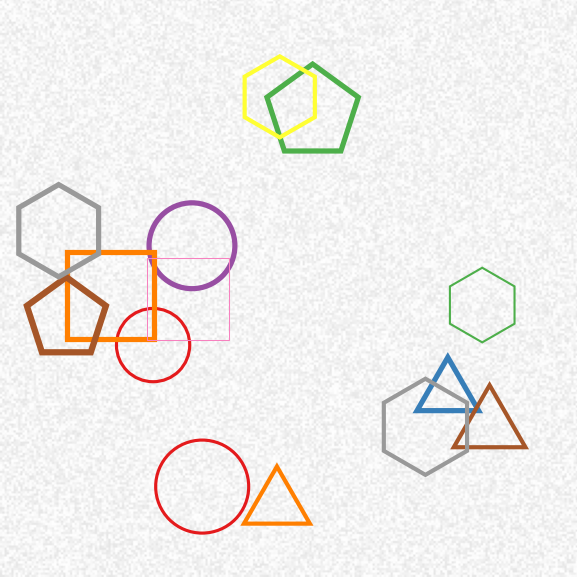[{"shape": "circle", "thickness": 1.5, "radius": 0.4, "center": [0.35, 0.157]}, {"shape": "circle", "thickness": 1.5, "radius": 0.32, "center": [0.265, 0.402]}, {"shape": "triangle", "thickness": 2.5, "radius": 0.31, "center": [0.775, 0.319]}, {"shape": "pentagon", "thickness": 2.5, "radius": 0.42, "center": [0.541, 0.805]}, {"shape": "hexagon", "thickness": 1, "radius": 0.32, "center": [0.835, 0.471]}, {"shape": "circle", "thickness": 2.5, "radius": 0.37, "center": [0.332, 0.574]}, {"shape": "square", "thickness": 2.5, "radius": 0.38, "center": [0.192, 0.488]}, {"shape": "triangle", "thickness": 2, "radius": 0.33, "center": [0.48, 0.125]}, {"shape": "hexagon", "thickness": 2, "radius": 0.35, "center": [0.484, 0.831]}, {"shape": "triangle", "thickness": 2, "radius": 0.36, "center": [0.848, 0.261]}, {"shape": "pentagon", "thickness": 3, "radius": 0.36, "center": [0.115, 0.447]}, {"shape": "square", "thickness": 0.5, "radius": 0.35, "center": [0.325, 0.481]}, {"shape": "hexagon", "thickness": 2.5, "radius": 0.4, "center": [0.102, 0.6]}, {"shape": "hexagon", "thickness": 2, "radius": 0.42, "center": [0.737, 0.26]}]